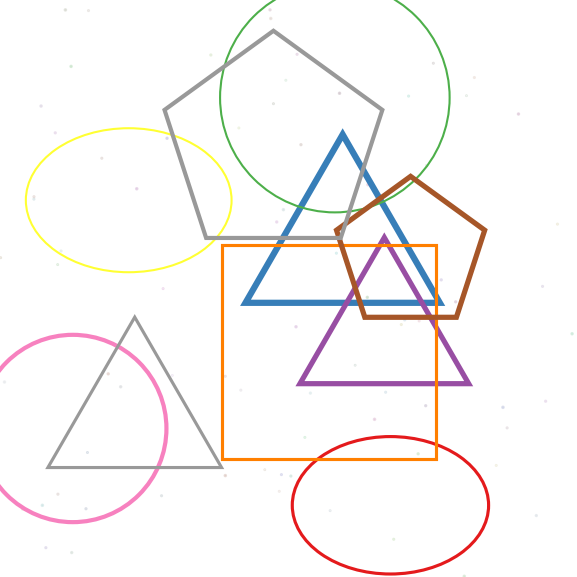[{"shape": "oval", "thickness": 1.5, "radius": 0.85, "center": [0.676, 0.124]}, {"shape": "triangle", "thickness": 3, "radius": 0.97, "center": [0.593, 0.572]}, {"shape": "circle", "thickness": 1, "radius": 0.99, "center": [0.58, 0.83]}, {"shape": "triangle", "thickness": 2.5, "radius": 0.84, "center": [0.665, 0.419]}, {"shape": "square", "thickness": 1.5, "radius": 0.93, "center": [0.57, 0.39]}, {"shape": "oval", "thickness": 1, "radius": 0.89, "center": [0.223, 0.652]}, {"shape": "pentagon", "thickness": 2.5, "radius": 0.67, "center": [0.711, 0.559]}, {"shape": "circle", "thickness": 2, "radius": 0.81, "center": [0.126, 0.257]}, {"shape": "pentagon", "thickness": 2, "radius": 0.99, "center": [0.473, 0.748]}, {"shape": "triangle", "thickness": 1.5, "radius": 0.87, "center": [0.233, 0.276]}]